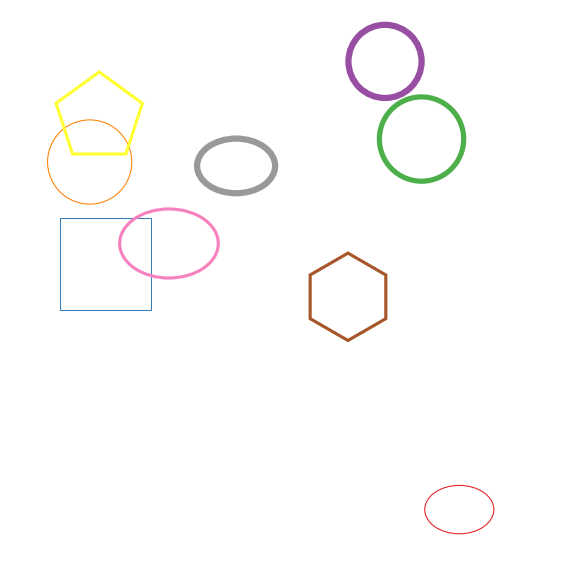[{"shape": "oval", "thickness": 0.5, "radius": 0.3, "center": [0.795, 0.117]}, {"shape": "square", "thickness": 0.5, "radius": 0.4, "center": [0.183, 0.542]}, {"shape": "circle", "thickness": 2.5, "radius": 0.36, "center": [0.73, 0.758]}, {"shape": "circle", "thickness": 3, "radius": 0.32, "center": [0.667, 0.893]}, {"shape": "circle", "thickness": 0.5, "radius": 0.36, "center": [0.155, 0.719]}, {"shape": "pentagon", "thickness": 1.5, "radius": 0.39, "center": [0.172, 0.796]}, {"shape": "hexagon", "thickness": 1.5, "radius": 0.38, "center": [0.603, 0.485]}, {"shape": "oval", "thickness": 1.5, "radius": 0.43, "center": [0.293, 0.578]}, {"shape": "oval", "thickness": 3, "radius": 0.34, "center": [0.409, 0.712]}]